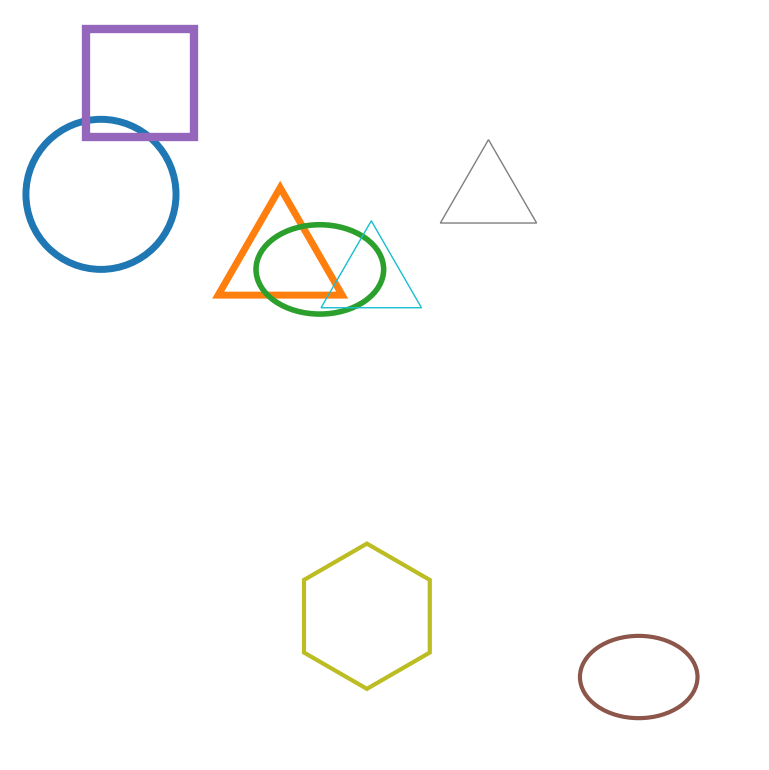[{"shape": "circle", "thickness": 2.5, "radius": 0.49, "center": [0.131, 0.748]}, {"shape": "triangle", "thickness": 2.5, "radius": 0.47, "center": [0.364, 0.663]}, {"shape": "oval", "thickness": 2, "radius": 0.41, "center": [0.415, 0.65]}, {"shape": "square", "thickness": 3, "radius": 0.35, "center": [0.182, 0.892]}, {"shape": "oval", "thickness": 1.5, "radius": 0.38, "center": [0.83, 0.121]}, {"shape": "triangle", "thickness": 0.5, "radius": 0.36, "center": [0.634, 0.746]}, {"shape": "hexagon", "thickness": 1.5, "radius": 0.47, "center": [0.476, 0.2]}, {"shape": "triangle", "thickness": 0.5, "radius": 0.38, "center": [0.482, 0.638]}]